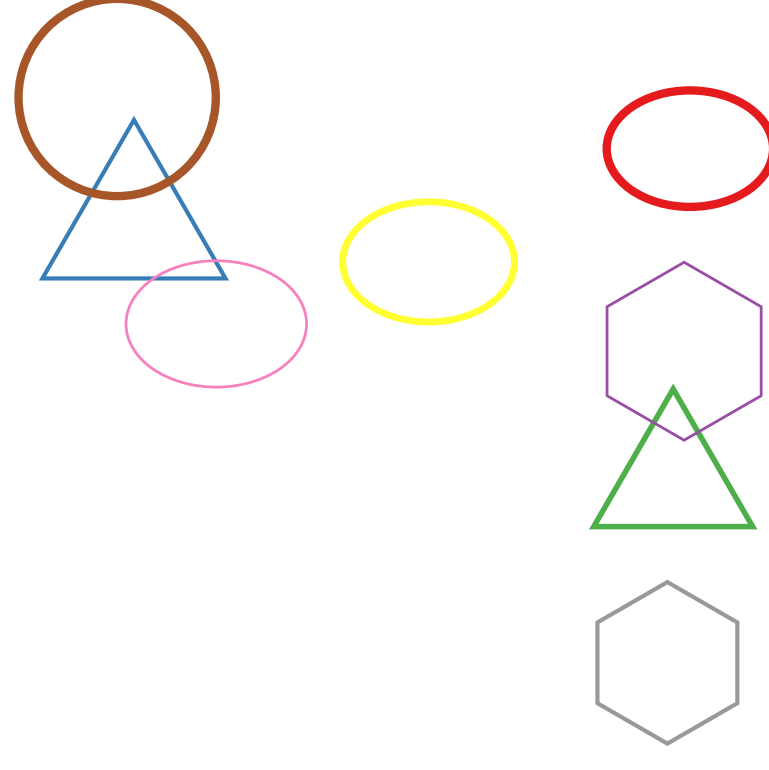[{"shape": "oval", "thickness": 3, "radius": 0.54, "center": [0.896, 0.807]}, {"shape": "triangle", "thickness": 1.5, "radius": 0.69, "center": [0.174, 0.707]}, {"shape": "triangle", "thickness": 2, "radius": 0.6, "center": [0.874, 0.376]}, {"shape": "hexagon", "thickness": 1, "radius": 0.58, "center": [0.888, 0.544]}, {"shape": "oval", "thickness": 2.5, "radius": 0.56, "center": [0.557, 0.66]}, {"shape": "circle", "thickness": 3, "radius": 0.64, "center": [0.152, 0.873]}, {"shape": "oval", "thickness": 1, "radius": 0.59, "center": [0.281, 0.579]}, {"shape": "hexagon", "thickness": 1.5, "radius": 0.52, "center": [0.867, 0.139]}]